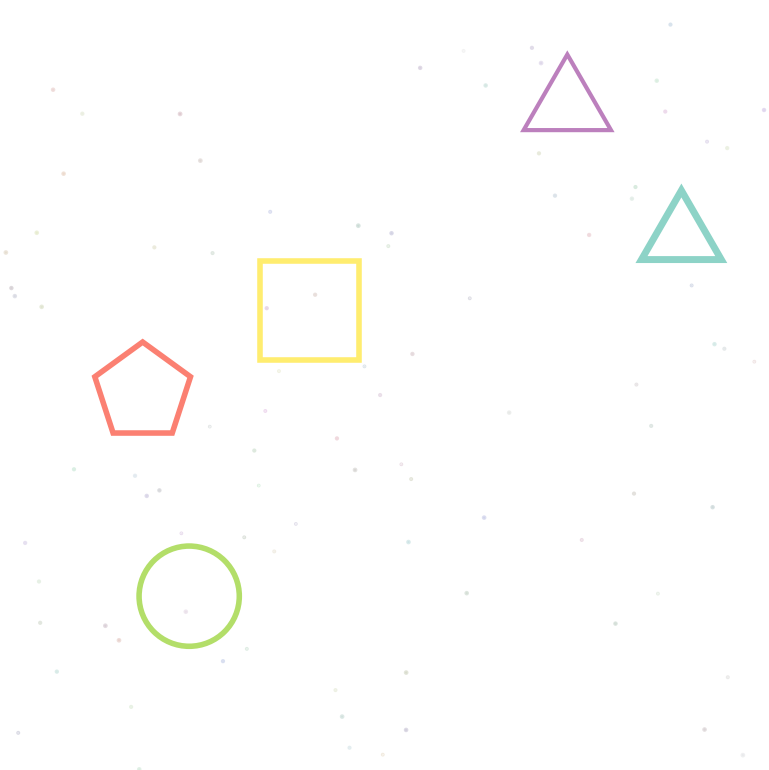[{"shape": "triangle", "thickness": 2.5, "radius": 0.3, "center": [0.885, 0.693]}, {"shape": "pentagon", "thickness": 2, "radius": 0.33, "center": [0.185, 0.49]}, {"shape": "circle", "thickness": 2, "radius": 0.33, "center": [0.246, 0.226]}, {"shape": "triangle", "thickness": 1.5, "radius": 0.33, "center": [0.737, 0.864]}, {"shape": "square", "thickness": 2, "radius": 0.32, "center": [0.402, 0.597]}]